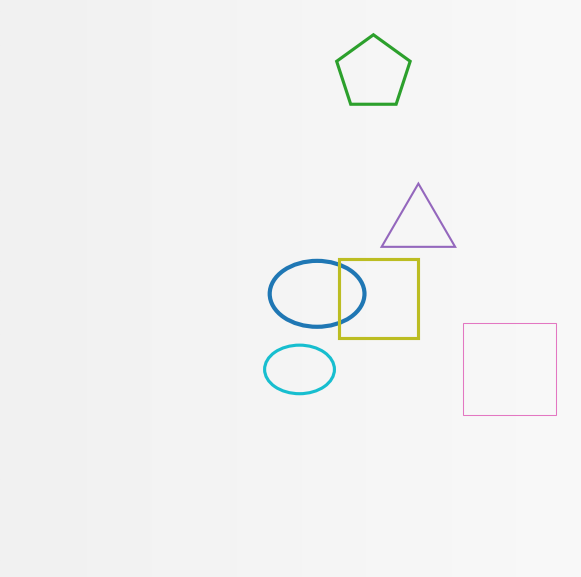[{"shape": "oval", "thickness": 2, "radius": 0.41, "center": [0.546, 0.49]}, {"shape": "pentagon", "thickness": 1.5, "radius": 0.33, "center": [0.642, 0.872]}, {"shape": "triangle", "thickness": 1, "radius": 0.37, "center": [0.72, 0.608]}, {"shape": "square", "thickness": 0.5, "radius": 0.4, "center": [0.877, 0.36]}, {"shape": "square", "thickness": 1.5, "radius": 0.34, "center": [0.651, 0.482]}, {"shape": "oval", "thickness": 1.5, "radius": 0.3, "center": [0.515, 0.359]}]